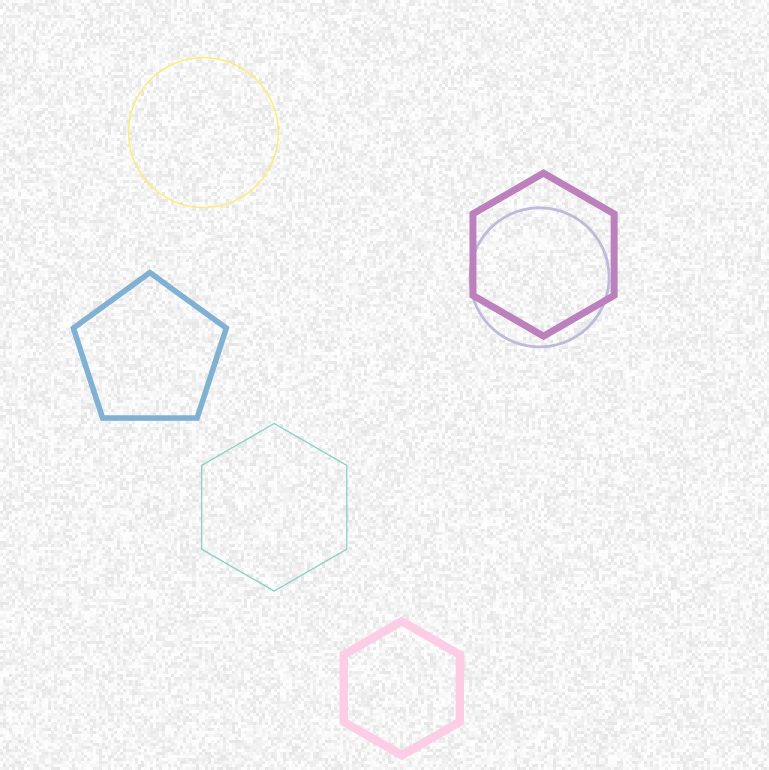[{"shape": "hexagon", "thickness": 0.5, "radius": 0.54, "center": [0.356, 0.341]}, {"shape": "circle", "thickness": 1, "radius": 0.45, "center": [0.701, 0.64]}, {"shape": "pentagon", "thickness": 2, "radius": 0.52, "center": [0.195, 0.542]}, {"shape": "hexagon", "thickness": 3, "radius": 0.44, "center": [0.522, 0.106]}, {"shape": "hexagon", "thickness": 2.5, "radius": 0.53, "center": [0.706, 0.669]}, {"shape": "circle", "thickness": 0.5, "radius": 0.49, "center": [0.264, 0.828]}]